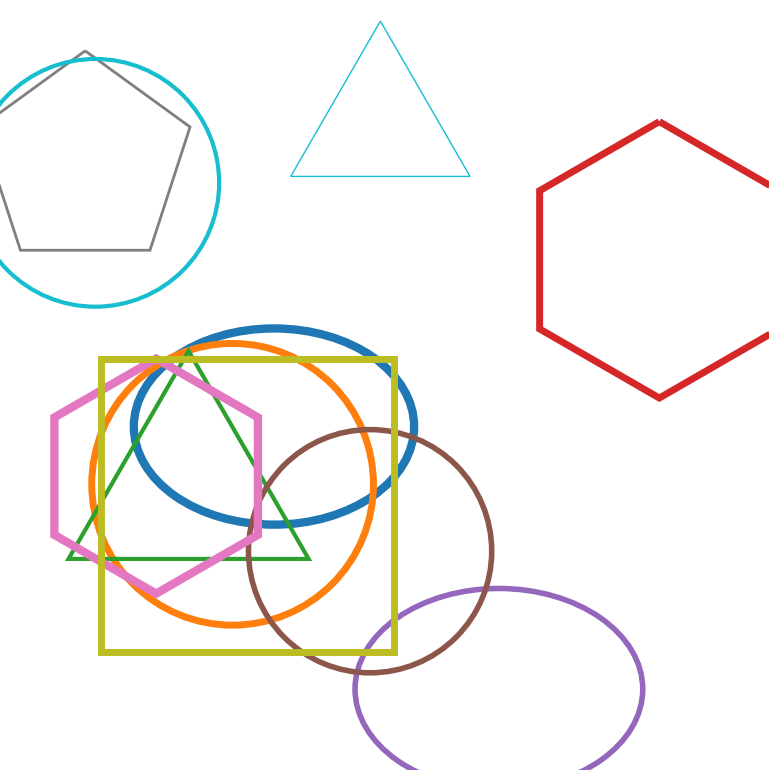[{"shape": "oval", "thickness": 3, "radius": 0.91, "center": [0.356, 0.446]}, {"shape": "circle", "thickness": 2.5, "radius": 0.91, "center": [0.302, 0.371]}, {"shape": "triangle", "thickness": 1.5, "radius": 0.9, "center": [0.245, 0.364]}, {"shape": "hexagon", "thickness": 2.5, "radius": 0.9, "center": [0.856, 0.663]}, {"shape": "oval", "thickness": 2, "radius": 0.93, "center": [0.648, 0.105]}, {"shape": "circle", "thickness": 2, "radius": 0.79, "center": [0.481, 0.284]}, {"shape": "hexagon", "thickness": 3, "radius": 0.76, "center": [0.203, 0.382]}, {"shape": "pentagon", "thickness": 1, "radius": 0.72, "center": [0.111, 0.791]}, {"shape": "square", "thickness": 2.5, "radius": 0.95, "center": [0.322, 0.343]}, {"shape": "circle", "thickness": 1.5, "radius": 0.8, "center": [0.124, 0.763]}, {"shape": "triangle", "thickness": 0.5, "radius": 0.67, "center": [0.494, 0.838]}]